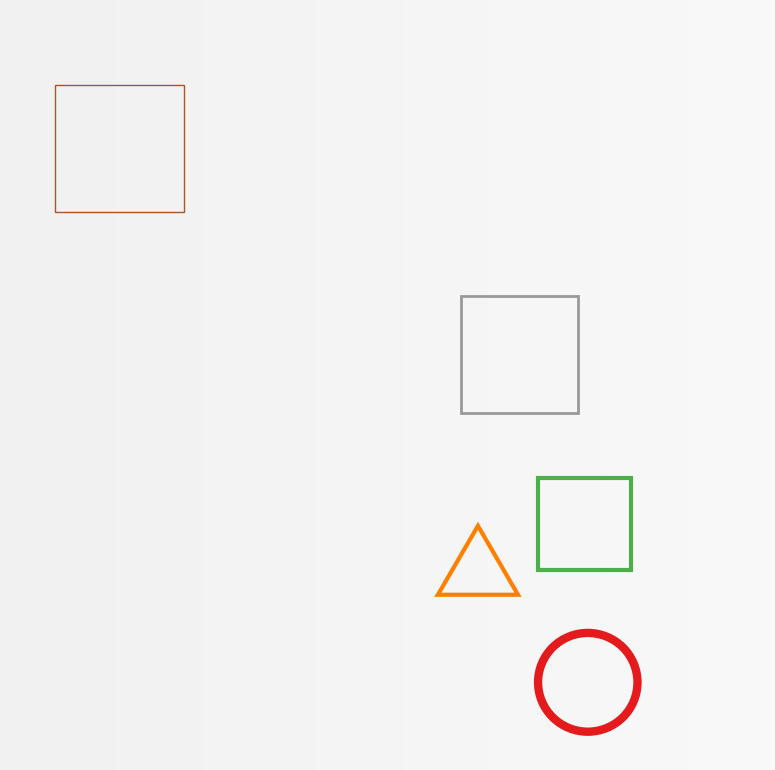[{"shape": "circle", "thickness": 3, "radius": 0.32, "center": [0.758, 0.114]}, {"shape": "square", "thickness": 1.5, "radius": 0.3, "center": [0.754, 0.32]}, {"shape": "triangle", "thickness": 1.5, "radius": 0.3, "center": [0.617, 0.257]}, {"shape": "square", "thickness": 0.5, "radius": 0.41, "center": [0.154, 0.807]}, {"shape": "square", "thickness": 1, "radius": 0.38, "center": [0.67, 0.54]}]